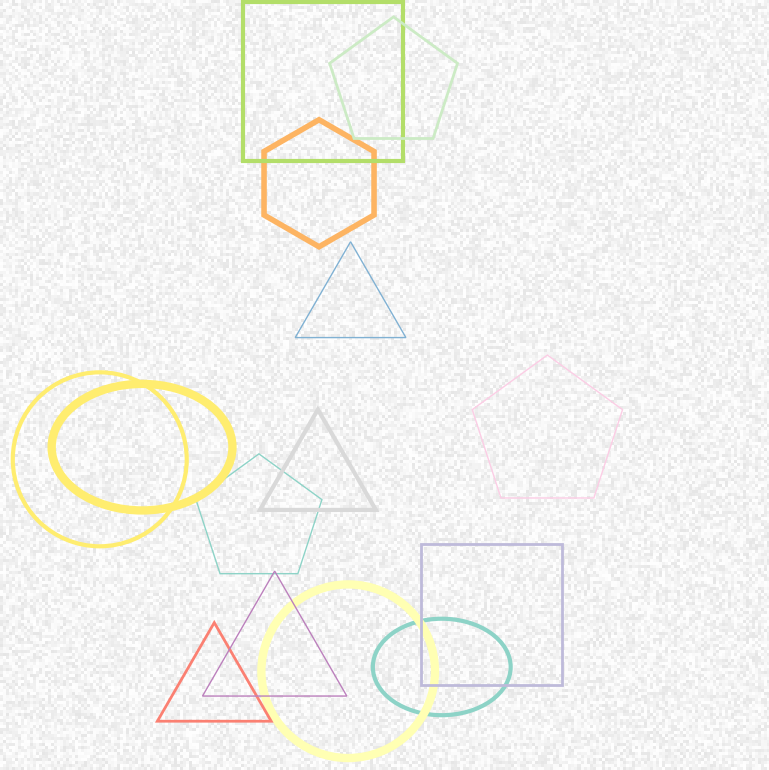[{"shape": "pentagon", "thickness": 0.5, "radius": 0.43, "center": [0.336, 0.325]}, {"shape": "oval", "thickness": 1.5, "radius": 0.45, "center": [0.574, 0.134]}, {"shape": "circle", "thickness": 3, "radius": 0.56, "center": [0.452, 0.128]}, {"shape": "square", "thickness": 1, "radius": 0.46, "center": [0.638, 0.203]}, {"shape": "triangle", "thickness": 1, "radius": 0.43, "center": [0.278, 0.106]}, {"shape": "triangle", "thickness": 0.5, "radius": 0.41, "center": [0.455, 0.603]}, {"shape": "hexagon", "thickness": 2, "radius": 0.41, "center": [0.414, 0.762]}, {"shape": "square", "thickness": 1.5, "radius": 0.52, "center": [0.419, 0.894]}, {"shape": "pentagon", "thickness": 0.5, "radius": 0.51, "center": [0.711, 0.436]}, {"shape": "triangle", "thickness": 1.5, "radius": 0.43, "center": [0.413, 0.381]}, {"shape": "triangle", "thickness": 0.5, "radius": 0.54, "center": [0.357, 0.15]}, {"shape": "pentagon", "thickness": 1, "radius": 0.44, "center": [0.511, 0.891]}, {"shape": "circle", "thickness": 1.5, "radius": 0.56, "center": [0.13, 0.403]}, {"shape": "oval", "thickness": 3, "radius": 0.59, "center": [0.184, 0.419]}]